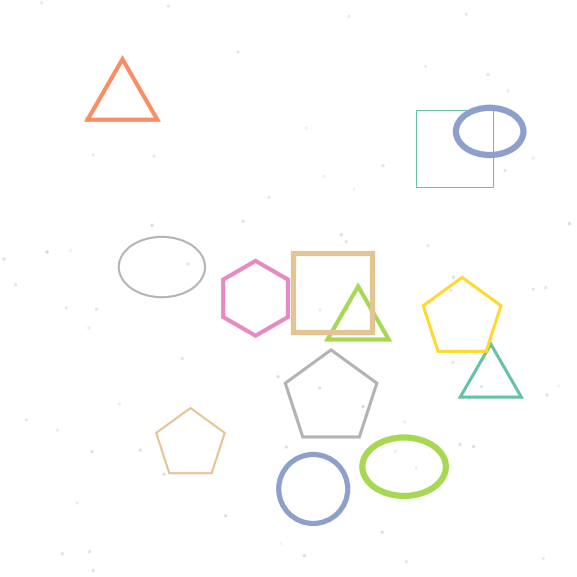[{"shape": "square", "thickness": 0.5, "radius": 0.33, "center": [0.787, 0.742]}, {"shape": "triangle", "thickness": 1.5, "radius": 0.31, "center": [0.85, 0.342]}, {"shape": "triangle", "thickness": 2, "radius": 0.35, "center": [0.212, 0.827]}, {"shape": "oval", "thickness": 3, "radius": 0.29, "center": [0.848, 0.772]}, {"shape": "circle", "thickness": 2.5, "radius": 0.3, "center": [0.542, 0.152]}, {"shape": "hexagon", "thickness": 2, "radius": 0.32, "center": [0.443, 0.483]}, {"shape": "triangle", "thickness": 2, "radius": 0.31, "center": [0.62, 0.442]}, {"shape": "oval", "thickness": 3, "radius": 0.36, "center": [0.7, 0.191]}, {"shape": "pentagon", "thickness": 1.5, "radius": 0.35, "center": [0.8, 0.448]}, {"shape": "square", "thickness": 2.5, "radius": 0.34, "center": [0.575, 0.492]}, {"shape": "pentagon", "thickness": 1, "radius": 0.31, "center": [0.33, 0.23]}, {"shape": "pentagon", "thickness": 1.5, "radius": 0.42, "center": [0.573, 0.31]}, {"shape": "oval", "thickness": 1, "radius": 0.37, "center": [0.28, 0.537]}]